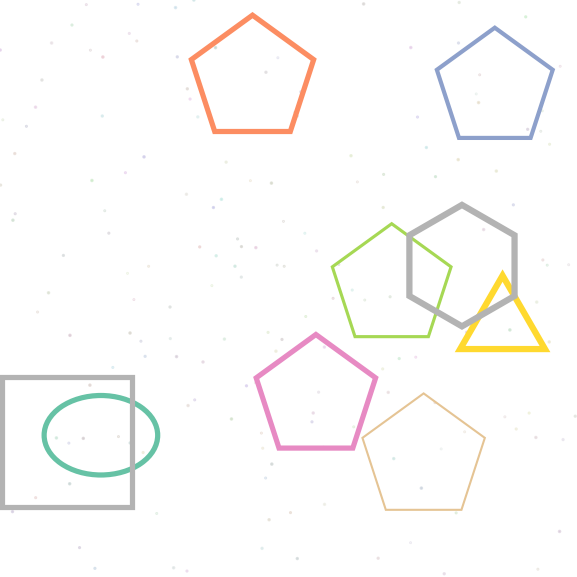[{"shape": "oval", "thickness": 2.5, "radius": 0.49, "center": [0.175, 0.245]}, {"shape": "pentagon", "thickness": 2.5, "radius": 0.56, "center": [0.437, 0.862]}, {"shape": "pentagon", "thickness": 2, "radius": 0.53, "center": [0.857, 0.846]}, {"shape": "pentagon", "thickness": 2.5, "radius": 0.54, "center": [0.547, 0.311]}, {"shape": "pentagon", "thickness": 1.5, "radius": 0.54, "center": [0.678, 0.504]}, {"shape": "triangle", "thickness": 3, "radius": 0.42, "center": [0.87, 0.437]}, {"shape": "pentagon", "thickness": 1, "radius": 0.56, "center": [0.734, 0.206]}, {"shape": "hexagon", "thickness": 3, "radius": 0.53, "center": [0.8, 0.539]}, {"shape": "square", "thickness": 2.5, "radius": 0.56, "center": [0.115, 0.234]}]